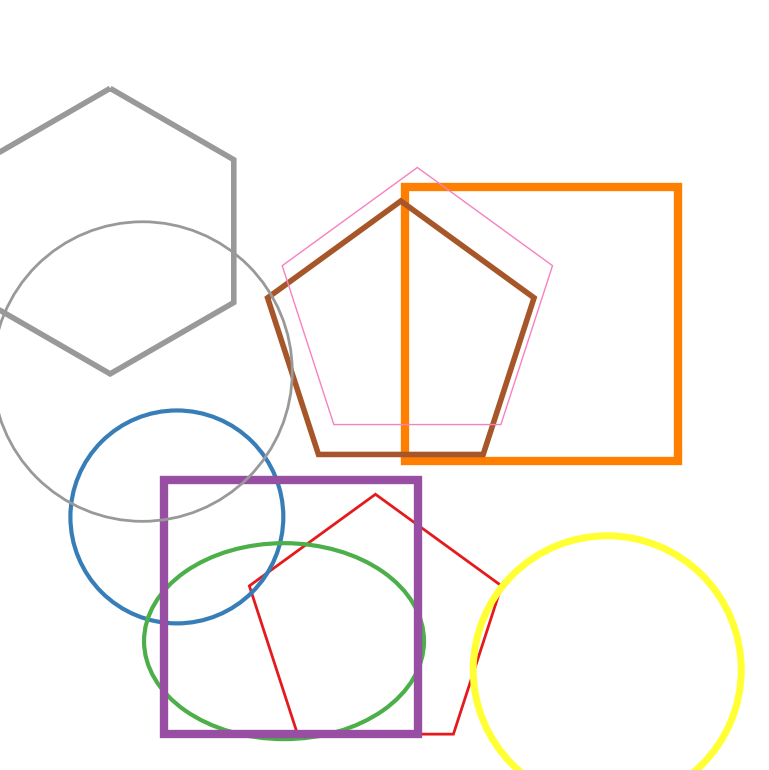[{"shape": "pentagon", "thickness": 1, "radius": 0.86, "center": [0.488, 0.186]}, {"shape": "circle", "thickness": 1.5, "radius": 0.69, "center": [0.23, 0.329]}, {"shape": "oval", "thickness": 1.5, "radius": 0.91, "center": [0.369, 0.167]}, {"shape": "square", "thickness": 3, "radius": 0.82, "center": [0.378, 0.212]}, {"shape": "square", "thickness": 3, "radius": 0.89, "center": [0.703, 0.58]}, {"shape": "circle", "thickness": 2.5, "radius": 0.87, "center": [0.789, 0.13]}, {"shape": "pentagon", "thickness": 2, "radius": 0.91, "center": [0.521, 0.557]}, {"shape": "pentagon", "thickness": 0.5, "radius": 0.92, "center": [0.542, 0.598]}, {"shape": "circle", "thickness": 1, "radius": 0.97, "center": [0.185, 0.517]}, {"shape": "hexagon", "thickness": 2, "radius": 0.93, "center": [0.143, 0.7]}]